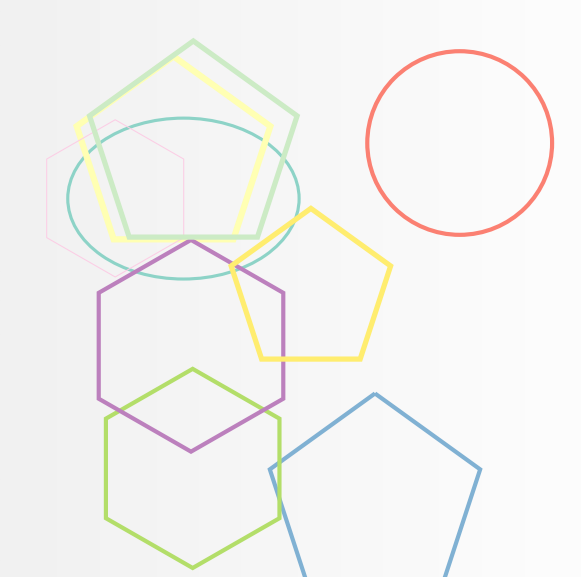[{"shape": "oval", "thickness": 1.5, "radius": 1.0, "center": [0.316, 0.655]}, {"shape": "pentagon", "thickness": 3, "radius": 0.88, "center": [0.299, 0.726]}, {"shape": "circle", "thickness": 2, "radius": 0.79, "center": [0.791, 0.751]}, {"shape": "pentagon", "thickness": 2, "radius": 0.95, "center": [0.645, 0.128]}, {"shape": "hexagon", "thickness": 2, "radius": 0.86, "center": [0.332, 0.188]}, {"shape": "hexagon", "thickness": 0.5, "radius": 0.68, "center": [0.198, 0.656]}, {"shape": "hexagon", "thickness": 2, "radius": 0.92, "center": [0.329, 0.4]}, {"shape": "pentagon", "thickness": 2.5, "radius": 0.94, "center": [0.333, 0.74]}, {"shape": "pentagon", "thickness": 2.5, "radius": 0.72, "center": [0.535, 0.494]}]